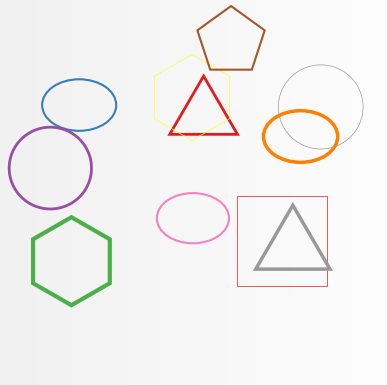[{"shape": "triangle", "thickness": 2, "radius": 0.5, "center": [0.525, 0.702]}, {"shape": "square", "thickness": 0.5, "radius": 0.58, "center": [0.727, 0.375]}, {"shape": "oval", "thickness": 1.5, "radius": 0.48, "center": [0.204, 0.727]}, {"shape": "hexagon", "thickness": 3, "radius": 0.57, "center": [0.184, 0.322]}, {"shape": "circle", "thickness": 2, "radius": 0.53, "center": [0.13, 0.563]}, {"shape": "oval", "thickness": 2.5, "radius": 0.48, "center": [0.776, 0.645]}, {"shape": "hexagon", "thickness": 0.5, "radius": 0.56, "center": [0.495, 0.747]}, {"shape": "pentagon", "thickness": 1.5, "radius": 0.46, "center": [0.596, 0.893]}, {"shape": "oval", "thickness": 1.5, "radius": 0.47, "center": [0.498, 0.433]}, {"shape": "triangle", "thickness": 2.5, "radius": 0.55, "center": [0.756, 0.356]}, {"shape": "circle", "thickness": 0.5, "radius": 0.55, "center": [0.828, 0.722]}]